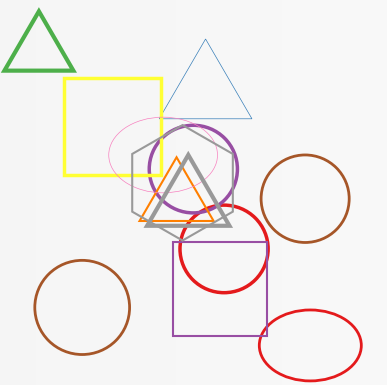[{"shape": "circle", "thickness": 2.5, "radius": 0.57, "center": [0.578, 0.353]}, {"shape": "oval", "thickness": 2, "radius": 0.66, "center": [0.801, 0.103]}, {"shape": "triangle", "thickness": 0.5, "radius": 0.69, "center": [0.531, 0.761]}, {"shape": "triangle", "thickness": 3, "radius": 0.51, "center": [0.1, 0.868]}, {"shape": "circle", "thickness": 2.5, "radius": 0.57, "center": [0.499, 0.561]}, {"shape": "square", "thickness": 1.5, "radius": 0.61, "center": [0.567, 0.25]}, {"shape": "triangle", "thickness": 1.5, "radius": 0.55, "center": [0.456, 0.481]}, {"shape": "square", "thickness": 2.5, "radius": 0.63, "center": [0.29, 0.671]}, {"shape": "circle", "thickness": 2, "radius": 0.61, "center": [0.212, 0.201]}, {"shape": "circle", "thickness": 2, "radius": 0.57, "center": [0.787, 0.484]}, {"shape": "oval", "thickness": 0.5, "radius": 0.7, "center": [0.421, 0.597]}, {"shape": "hexagon", "thickness": 1.5, "radius": 0.75, "center": [0.471, 0.525]}, {"shape": "triangle", "thickness": 3, "radius": 0.61, "center": [0.486, 0.475]}]